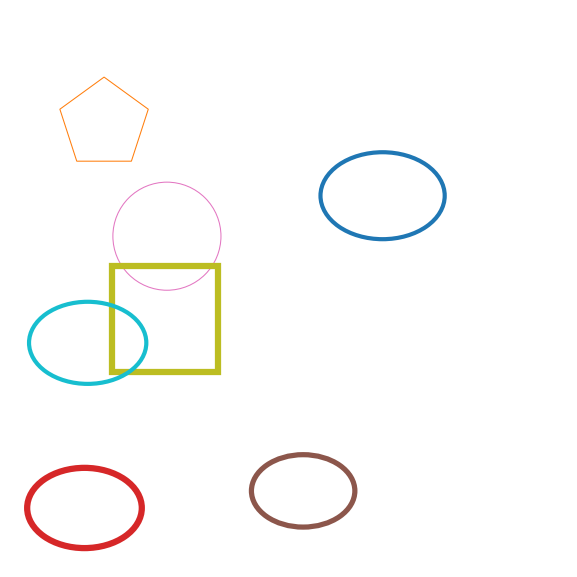[{"shape": "oval", "thickness": 2, "radius": 0.54, "center": [0.663, 0.66]}, {"shape": "pentagon", "thickness": 0.5, "radius": 0.4, "center": [0.18, 0.785]}, {"shape": "oval", "thickness": 3, "radius": 0.5, "center": [0.146, 0.12]}, {"shape": "oval", "thickness": 2.5, "radius": 0.45, "center": [0.525, 0.149]}, {"shape": "circle", "thickness": 0.5, "radius": 0.47, "center": [0.289, 0.59]}, {"shape": "square", "thickness": 3, "radius": 0.46, "center": [0.286, 0.447]}, {"shape": "oval", "thickness": 2, "radius": 0.51, "center": [0.152, 0.405]}]